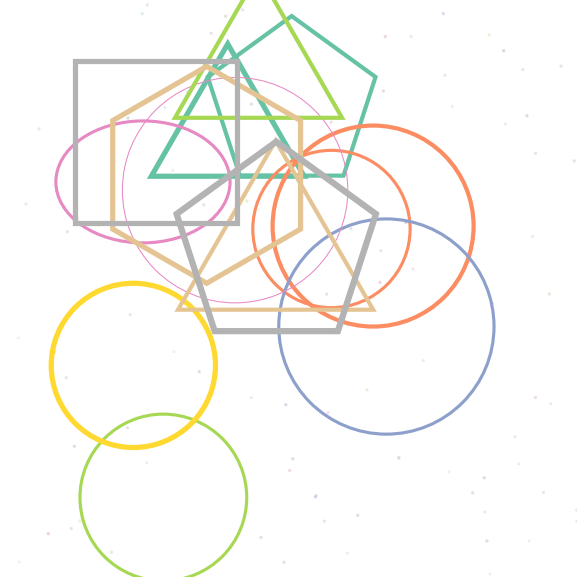[{"shape": "triangle", "thickness": 2.5, "radius": 0.76, "center": [0.394, 0.77]}, {"shape": "pentagon", "thickness": 2, "radius": 0.76, "center": [0.505, 0.819]}, {"shape": "circle", "thickness": 2, "radius": 0.87, "center": [0.646, 0.608]}, {"shape": "circle", "thickness": 1.5, "radius": 0.68, "center": [0.574, 0.603]}, {"shape": "circle", "thickness": 1.5, "radius": 0.93, "center": [0.669, 0.434]}, {"shape": "oval", "thickness": 1.5, "radius": 0.75, "center": [0.248, 0.684]}, {"shape": "circle", "thickness": 0.5, "radius": 0.98, "center": [0.407, 0.67]}, {"shape": "circle", "thickness": 1.5, "radius": 0.72, "center": [0.283, 0.138]}, {"shape": "triangle", "thickness": 2, "radius": 0.84, "center": [0.448, 0.879]}, {"shape": "circle", "thickness": 2.5, "radius": 0.71, "center": [0.231, 0.366]}, {"shape": "hexagon", "thickness": 2.5, "radius": 0.94, "center": [0.358, 0.696]}, {"shape": "triangle", "thickness": 2, "radius": 0.98, "center": [0.477, 0.56]}, {"shape": "pentagon", "thickness": 3, "radius": 0.91, "center": [0.478, 0.572]}, {"shape": "square", "thickness": 2.5, "radius": 0.7, "center": [0.27, 0.754]}]